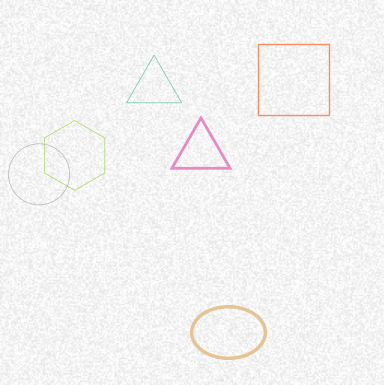[{"shape": "triangle", "thickness": 0.5, "radius": 0.41, "center": [0.4, 0.774]}, {"shape": "square", "thickness": 1, "radius": 0.46, "center": [0.762, 0.794]}, {"shape": "triangle", "thickness": 2, "radius": 0.44, "center": [0.522, 0.607]}, {"shape": "hexagon", "thickness": 0.5, "radius": 0.45, "center": [0.194, 0.596]}, {"shape": "oval", "thickness": 2.5, "radius": 0.48, "center": [0.594, 0.136]}, {"shape": "circle", "thickness": 0.5, "radius": 0.4, "center": [0.102, 0.547]}]